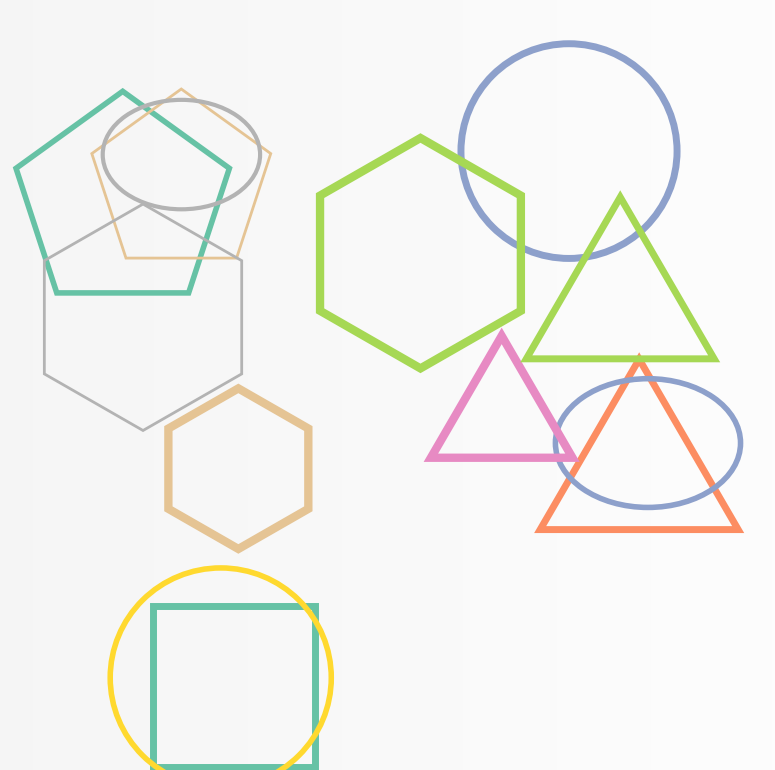[{"shape": "square", "thickness": 2.5, "radius": 0.52, "center": [0.302, 0.108]}, {"shape": "pentagon", "thickness": 2, "radius": 0.72, "center": [0.158, 0.737]}, {"shape": "triangle", "thickness": 2.5, "radius": 0.74, "center": [0.825, 0.386]}, {"shape": "circle", "thickness": 2.5, "radius": 0.7, "center": [0.734, 0.804]}, {"shape": "oval", "thickness": 2, "radius": 0.6, "center": [0.836, 0.425]}, {"shape": "triangle", "thickness": 3, "radius": 0.53, "center": [0.647, 0.458]}, {"shape": "hexagon", "thickness": 3, "radius": 0.75, "center": [0.543, 0.671]}, {"shape": "triangle", "thickness": 2.5, "radius": 0.7, "center": [0.8, 0.604]}, {"shape": "circle", "thickness": 2, "radius": 0.71, "center": [0.285, 0.12]}, {"shape": "pentagon", "thickness": 1, "radius": 0.61, "center": [0.234, 0.763]}, {"shape": "hexagon", "thickness": 3, "radius": 0.52, "center": [0.308, 0.391]}, {"shape": "hexagon", "thickness": 1, "radius": 0.74, "center": [0.185, 0.588]}, {"shape": "oval", "thickness": 1.5, "radius": 0.51, "center": [0.234, 0.799]}]